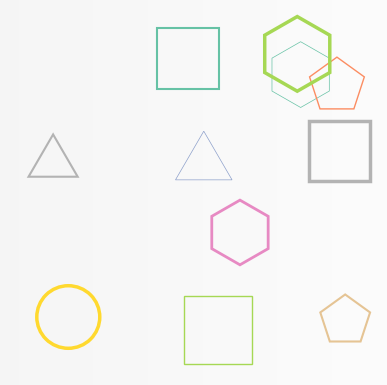[{"shape": "square", "thickness": 1.5, "radius": 0.4, "center": [0.486, 0.848]}, {"shape": "hexagon", "thickness": 0.5, "radius": 0.43, "center": [0.776, 0.806]}, {"shape": "pentagon", "thickness": 1, "radius": 0.37, "center": [0.87, 0.777]}, {"shape": "triangle", "thickness": 0.5, "radius": 0.42, "center": [0.526, 0.575]}, {"shape": "hexagon", "thickness": 2, "radius": 0.42, "center": [0.619, 0.396]}, {"shape": "hexagon", "thickness": 2.5, "radius": 0.48, "center": [0.767, 0.86]}, {"shape": "square", "thickness": 1, "radius": 0.44, "center": [0.561, 0.143]}, {"shape": "circle", "thickness": 2.5, "radius": 0.41, "center": [0.176, 0.177]}, {"shape": "pentagon", "thickness": 1.5, "radius": 0.34, "center": [0.891, 0.168]}, {"shape": "triangle", "thickness": 1.5, "radius": 0.37, "center": [0.137, 0.578]}, {"shape": "square", "thickness": 2.5, "radius": 0.39, "center": [0.876, 0.609]}]